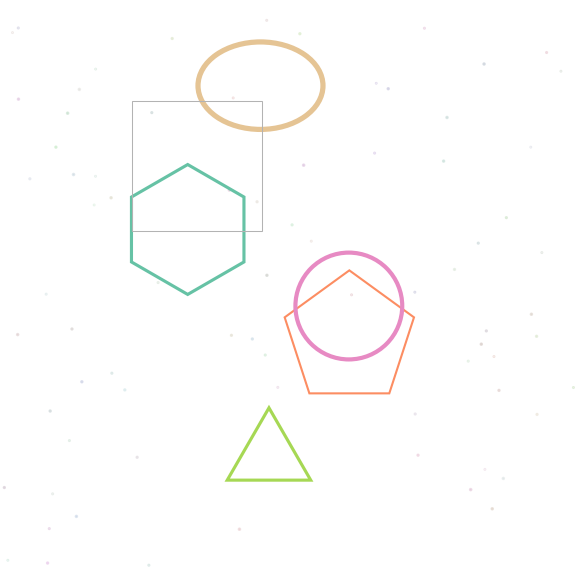[{"shape": "hexagon", "thickness": 1.5, "radius": 0.56, "center": [0.325, 0.602]}, {"shape": "pentagon", "thickness": 1, "radius": 0.59, "center": [0.605, 0.413]}, {"shape": "circle", "thickness": 2, "radius": 0.46, "center": [0.604, 0.469]}, {"shape": "triangle", "thickness": 1.5, "radius": 0.42, "center": [0.466, 0.209]}, {"shape": "oval", "thickness": 2.5, "radius": 0.54, "center": [0.451, 0.851]}, {"shape": "square", "thickness": 0.5, "radius": 0.56, "center": [0.341, 0.712]}]